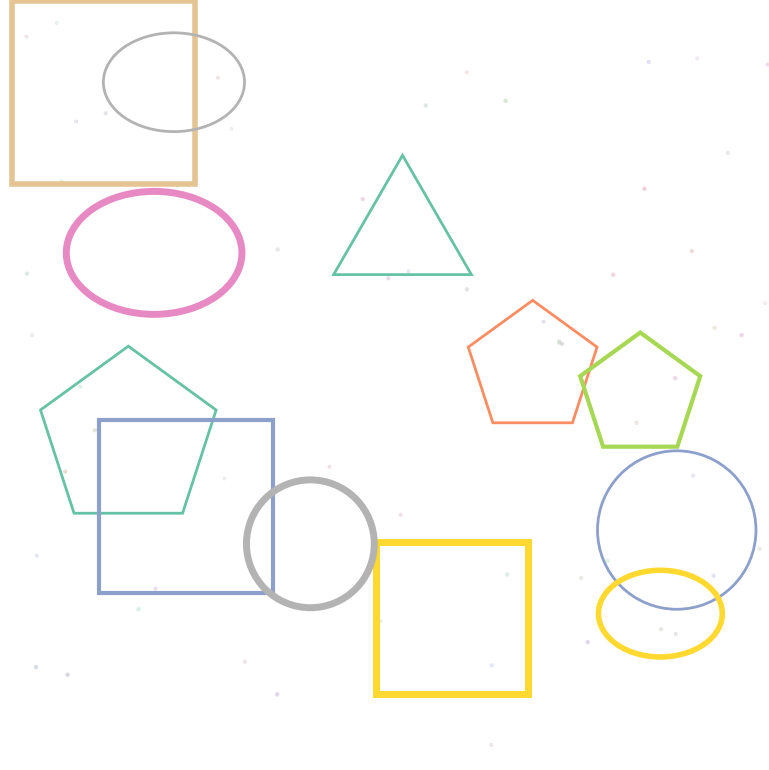[{"shape": "triangle", "thickness": 1, "radius": 0.52, "center": [0.523, 0.695]}, {"shape": "pentagon", "thickness": 1, "radius": 0.6, "center": [0.167, 0.43]}, {"shape": "pentagon", "thickness": 1, "radius": 0.44, "center": [0.692, 0.522]}, {"shape": "square", "thickness": 1.5, "radius": 0.56, "center": [0.241, 0.342]}, {"shape": "circle", "thickness": 1, "radius": 0.51, "center": [0.879, 0.312]}, {"shape": "oval", "thickness": 2.5, "radius": 0.57, "center": [0.2, 0.672]}, {"shape": "pentagon", "thickness": 1.5, "radius": 0.41, "center": [0.831, 0.486]}, {"shape": "square", "thickness": 2.5, "radius": 0.49, "center": [0.586, 0.197]}, {"shape": "oval", "thickness": 2, "radius": 0.4, "center": [0.858, 0.203]}, {"shape": "square", "thickness": 2, "radius": 0.59, "center": [0.135, 0.88]}, {"shape": "circle", "thickness": 2.5, "radius": 0.42, "center": [0.403, 0.294]}, {"shape": "oval", "thickness": 1, "radius": 0.46, "center": [0.226, 0.893]}]